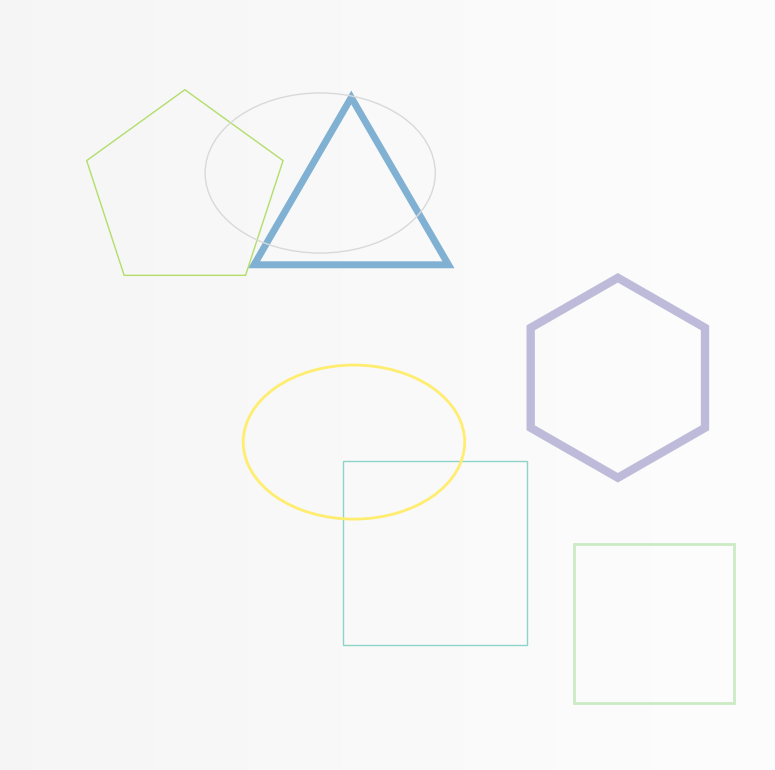[{"shape": "square", "thickness": 0.5, "radius": 0.59, "center": [0.561, 0.282]}, {"shape": "hexagon", "thickness": 3, "radius": 0.65, "center": [0.797, 0.509]}, {"shape": "triangle", "thickness": 2.5, "radius": 0.72, "center": [0.453, 0.729]}, {"shape": "pentagon", "thickness": 0.5, "radius": 0.67, "center": [0.239, 0.75]}, {"shape": "oval", "thickness": 0.5, "radius": 0.74, "center": [0.413, 0.775]}, {"shape": "square", "thickness": 1, "radius": 0.52, "center": [0.844, 0.191]}, {"shape": "oval", "thickness": 1, "radius": 0.71, "center": [0.457, 0.426]}]